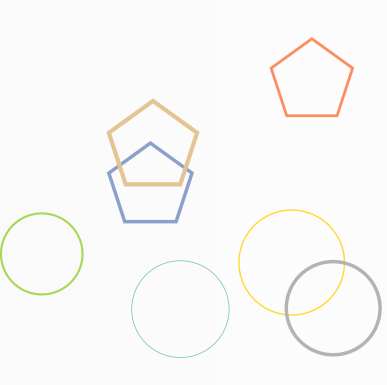[{"shape": "circle", "thickness": 0.5, "radius": 0.63, "center": [0.466, 0.197]}, {"shape": "pentagon", "thickness": 2, "radius": 0.55, "center": [0.805, 0.789]}, {"shape": "pentagon", "thickness": 2.5, "radius": 0.56, "center": [0.388, 0.516]}, {"shape": "circle", "thickness": 1.5, "radius": 0.53, "center": [0.108, 0.34]}, {"shape": "circle", "thickness": 1, "radius": 0.68, "center": [0.753, 0.318]}, {"shape": "pentagon", "thickness": 3, "radius": 0.6, "center": [0.395, 0.618]}, {"shape": "circle", "thickness": 2.5, "radius": 0.61, "center": [0.86, 0.199]}]